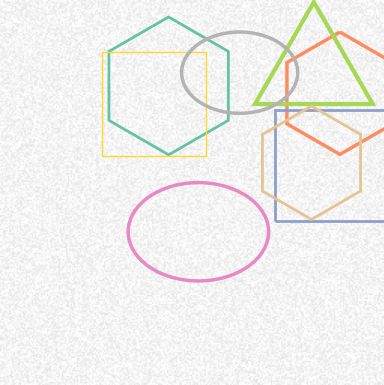[{"shape": "hexagon", "thickness": 2, "radius": 0.9, "center": [0.438, 0.777]}, {"shape": "hexagon", "thickness": 2.5, "radius": 0.79, "center": [0.883, 0.758]}, {"shape": "square", "thickness": 2, "radius": 0.72, "center": [0.858, 0.57]}, {"shape": "oval", "thickness": 2.5, "radius": 0.91, "center": [0.515, 0.398]}, {"shape": "triangle", "thickness": 3, "radius": 0.88, "center": [0.815, 0.818]}, {"shape": "square", "thickness": 1, "radius": 0.67, "center": [0.4, 0.73]}, {"shape": "hexagon", "thickness": 2, "radius": 0.74, "center": [0.809, 0.577]}, {"shape": "oval", "thickness": 2.5, "radius": 0.75, "center": [0.622, 0.811]}]